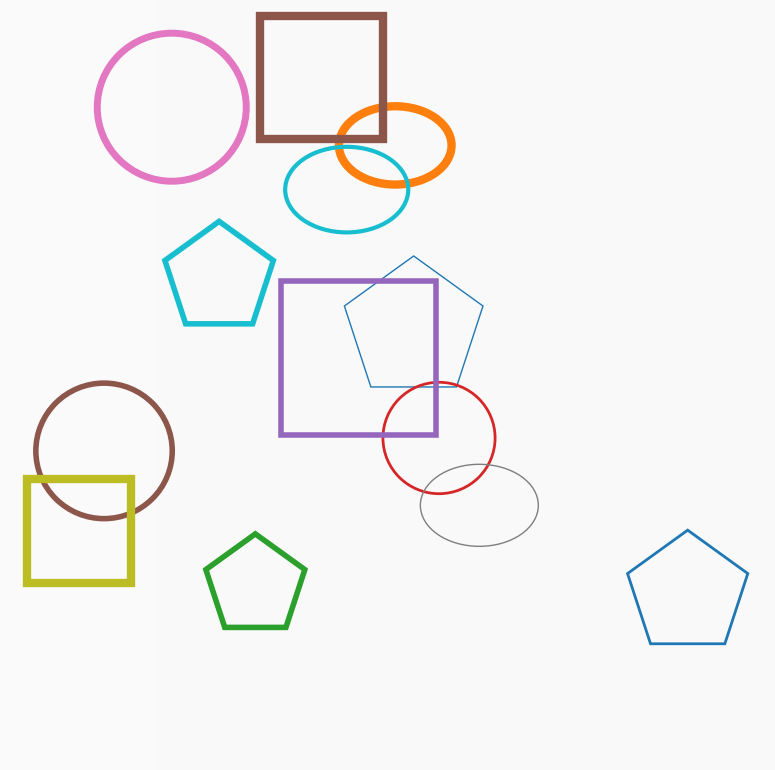[{"shape": "pentagon", "thickness": 0.5, "radius": 0.47, "center": [0.534, 0.574]}, {"shape": "pentagon", "thickness": 1, "radius": 0.41, "center": [0.887, 0.23]}, {"shape": "oval", "thickness": 3, "radius": 0.36, "center": [0.51, 0.811]}, {"shape": "pentagon", "thickness": 2, "radius": 0.34, "center": [0.329, 0.24]}, {"shape": "circle", "thickness": 1, "radius": 0.36, "center": [0.566, 0.431]}, {"shape": "square", "thickness": 2, "radius": 0.5, "center": [0.463, 0.535]}, {"shape": "square", "thickness": 3, "radius": 0.4, "center": [0.415, 0.899]}, {"shape": "circle", "thickness": 2, "radius": 0.44, "center": [0.134, 0.414]}, {"shape": "circle", "thickness": 2.5, "radius": 0.48, "center": [0.222, 0.861]}, {"shape": "oval", "thickness": 0.5, "radius": 0.38, "center": [0.619, 0.344]}, {"shape": "square", "thickness": 3, "radius": 0.34, "center": [0.102, 0.31]}, {"shape": "oval", "thickness": 1.5, "radius": 0.4, "center": [0.447, 0.754]}, {"shape": "pentagon", "thickness": 2, "radius": 0.37, "center": [0.283, 0.639]}]